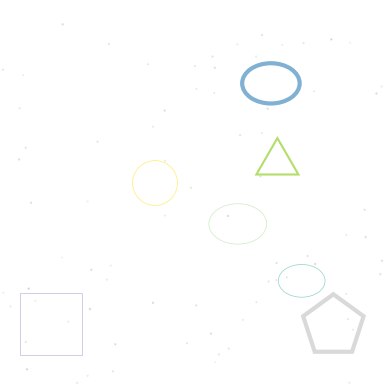[{"shape": "oval", "thickness": 0.5, "radius": 0.3, "center": [0.784, 0.271]}, {"shape": "square", "thickness": 0.5, "radius": 0.4, "center": [0.132, 0.158]}, {"shape": "oval", "thickness": 3, "radius": 0.37, "center": [0.704, 0.783]}, {"shape": "triangle", "thickness": 1.5, "radius": 0.32, "center": [0.72, 0.578]}, {"shape": "pentagon", "thickness": 3, "radius": 0.41, "center": [0.866, 0.153]}, {"shape": "oval", "thickness": 0.5, "radius": 0.38, "center": [0.618, 0.418]}, {"shape": "circle", "thickness": 0.5, "radius": 0.29, "center": [0.403, 0.525]}]